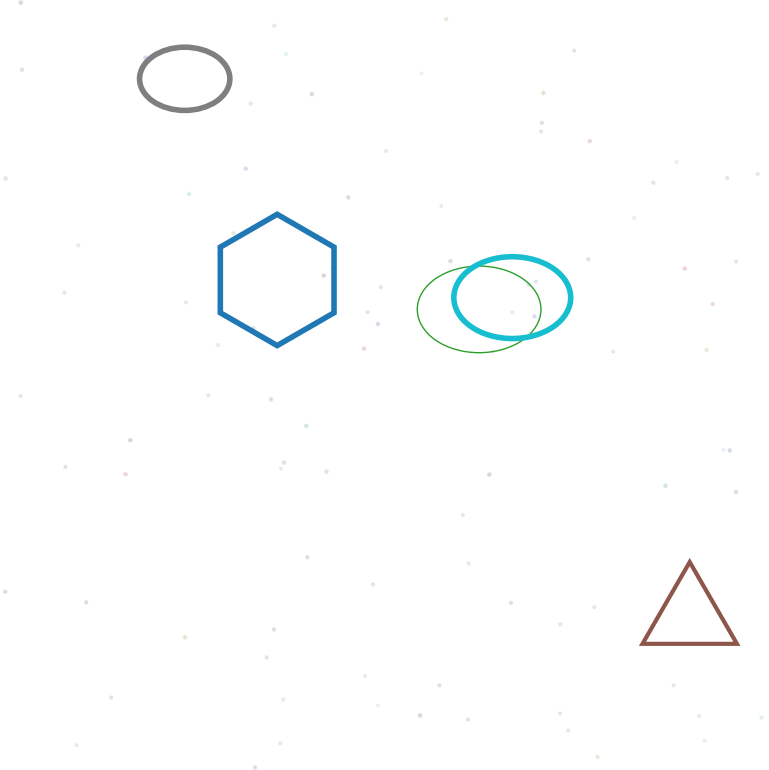[{"shape": "hexagon", "thickness": 2, "radius": 0.43, "center": [0.36, 0.636]}, {"shape": "oval", "thickness": 0.5, "radius": 0.4, "center": [0.622, 0.598]}, {"shape": "triangle", "thickness": 1.5, "radius": 0.35, "center": [0.896, 0.199]}, {"shape": "oval", "thickness": 2, "radius": 0.29, "center": [0.24, 0.898]}, {"shape": "oval", "thickness": 2, "radius": 0.38, "center": [0.665, 0.613]}]